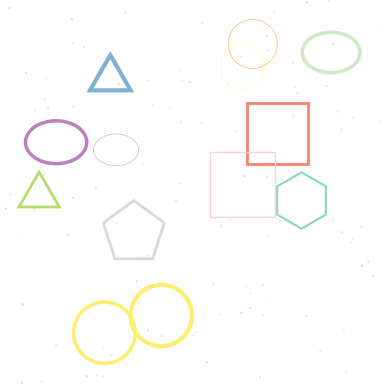[{"shape": "hexagon", "thickness": 1.5, "radius": 0.37, "center": [0.783, 0.479]}, {"shape": "hexagon", "thickness": 0.5, "radius": 0.31, "center": [0.628, 0.825]}, {"shape": "oval", "thickness": 0.5, "radius": 0.29, "center": [0.302, 0.611]}, {"shape": "square", "thickness": 2, "radius": 0.39, "center": [0.722, 0.654]}, {"shape": "triangle", "thickness": 3, "radius": 0.31, "center": [0.287, 0.796]}, {"shape": "circle", "thickness": 0.5, "radius": 0.32, "center": [0.657, 0.886]}, {"shape": "triangle", "thickness": 2, "radius": 0.3, "center": [0.102, 0.493]}, {"shape": "square", "thickness": 1, "radius": 0.42, "center": [0.629, 0.52]}, {"shape": "pentagon", "thickness": 2, "radius": 0.42, "center": [0.347, 0.395]}, {"shape": "oval", "thickness": 2.5, "radius": 0.4, "center": [0.146, 0.631]}, {"shape": "oval", "thickness": 2.5, "radius": 0.38, "center": [0.86, 0.864]}, {"shape": "circle", "thickness": 3, "radius": 0.4, "center": [0.419, 0.18]}, {"shape": "circle", "thickness": 2.5, "radius": 0.4, "center": [0.271, 0.136]}]